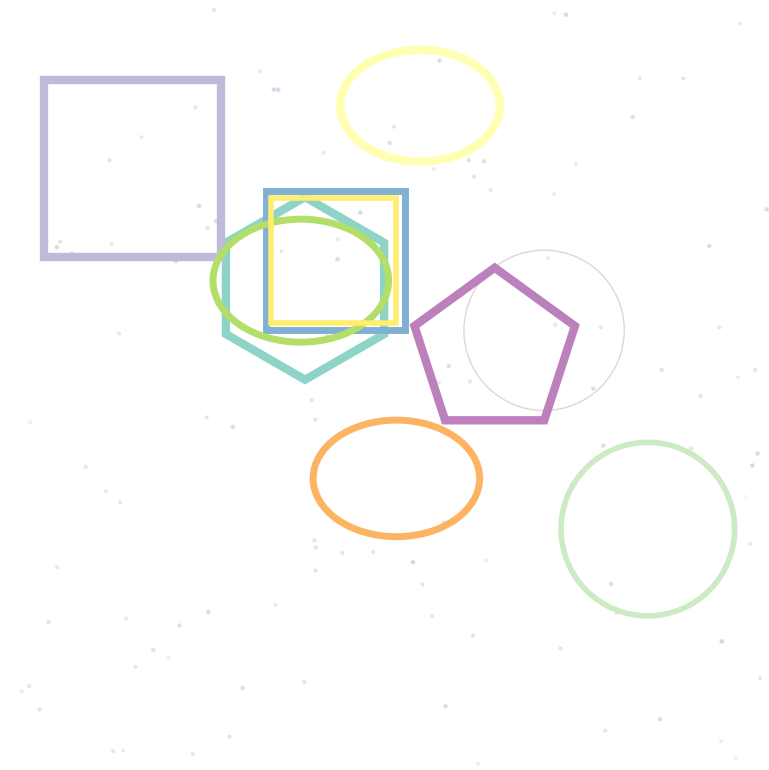[{"shape": "hexagon", "thickness": 3, "radius": 0.59, "center": [0.396, 0.625]}, {"shape": "oval", "thickness": 3, "radius": 0.52, "center": [0.546, 0.863]}, {"shape": "square", "thickness": 3, "radius": 0.57, "center": [0.172, 0.781]}, {"shape": "square", "thickness": 2.5, "radius": 0.45, "center": [0.436, 0.662]}, {"shape": "oval", "thickness": 2.5, "radius": 0.54, "center": [0.515, 0.379]}, {"shape": "oval", "thickness": 2.5, "radius": 0.57, "center": [0.391, 0.635]}, {"shape": "circle", "thickness": 0.5, "radius": 0.52, "center": [0.707, 0.571]}, {"shape": "pentagon", "thickness": 3, "radius": 0.55, "center": [0.642, 0.543]}, {"shape": "circle", "thickness": 2, "radius": 0.56, "center": [0.841, 0.313]}, {"shape": "square", "thickness": 2, "radius": 0.41, "center": [0.433, 0.661]}]